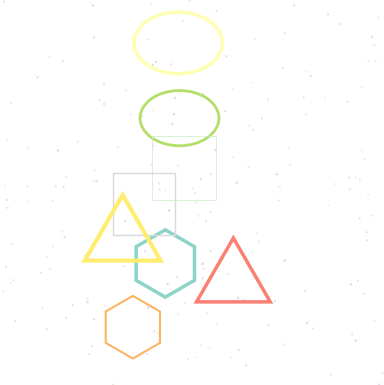[{"shape": "hexagon", "thickness": 2.5, "radius": 0.44, "center": [0.429, 0.316]}, {"shape": "oval", "thickness": 2.5, "radius": 0.57, "center": [0.463, 0.889]}, {"shape": "triangle", "thickness": 2.5, "radius": 0.55, "center": [0.606, 0.271]}, {"shape": "hexagon", "thickness": 1.5, "radius": 0.41, "center": [0.345, 0.15]}, {"shape": "oval", "thickness": 2, "radius": 0.51, "center": [0.466, 0.693]}, {"shape": "square", "thickness": 1, "radius": 0.41, "center": [0.374, 0.47]}, {"shape": "square", "thickness": 0.5, "radius": 0.41, "center": [0.478, 0.564]}, {"shape": "triangle", "thickness": 3, "radius": 0.57, "center": [0.319, 0.38]}]